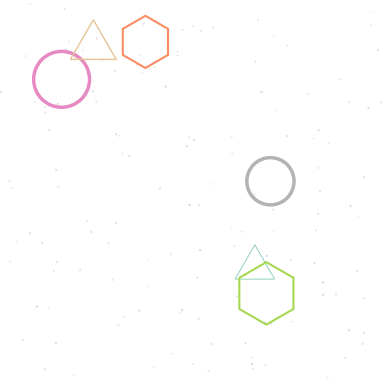[{"shape": "triangle", "thickness": 0.5, "radius": 0.3, "center": [0.662, 0.305]}, {"shape": "hexagon", "thickness": 1.5, "radius": 0.34, "center": [0.378, 0.891]}, {"shape": "circle", "thickness": 2.5, "radius": 0.36, "center": [0.16, 0.794]}, {"shape": "hexagon", "thickness": 1.5, "radius": 0.41, "center": [0.692, 0.238]}, {"shape": "triangle", "thickness": 1, "radius": 0.34, "center": [0.242, 0.88]}, {"shape": "circle", "thickness": 2.5, "radius": 0.31, "center": [0.702, 0.529]}]